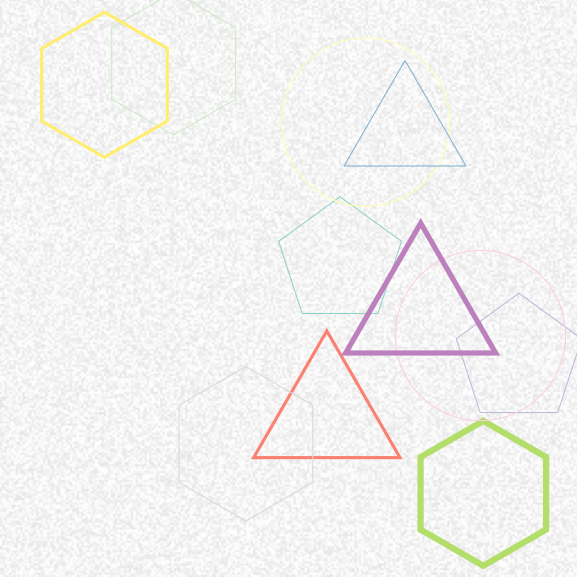[{"shape": "pentagon", "thickness": 0.5, "radius": 0.56, "center": [0.589, 0.547]}, {"shape": "circle", "thickness": 0.5, "radius": 0.73, "center": [0.633, 0.788]}, {"shape": "pentagon", "thickness": 0.5, "radius": 0.57, "center": [0.899, 0.377]}, {"shape": "triangle", "thickness": 1.5, "radius": 0.73, "center": [0.566, 0.28]}, {"shape": "triangle", "thickness": 0.5, "radius": 0.61, "center": [0.701, 0.773]}, {"shape": "hexagon", "thickness": 3, "radius": 0.63, "center": [0.837, 0.145]}, {"shape": "circle", "thickness": 0.5, "radius": 0.74, "center": [0.832, 0.418]}, {"shape": "hexagon", "thickness": 0.5, "radius": 0.67, "center": [0.426, 0.231]}, {"shape": "triangle", "thickness": 2.5, "radius": 0.75, "center": [0.728, 0.463]}, {"shape": "hexagon", "thickness": 0.5, "radius": 0.62, "center": [0.301, 0.889]}, {"shape": "hexagon", "thickness": 1.5, "radius": 0.63, "center": [0.181, 0.852]}]